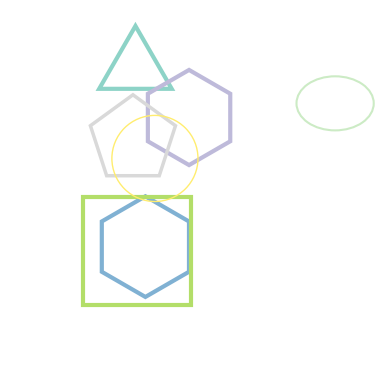[{"shape": "triangle", "thickness": 3, "radius": 0.54, "center": [0.352, 0.824]}, {"shape": "hexagon", "thickness": 3, "radius": 0.62, "center": [0.491, 0.695]}, {"shape": "hexagon", "thickness": 3, "radius": 0.65, "center": [0.378, 0.359]}, {"shape": "square", "thickness": 3, "radius": 0.7, "center": [0.355, 0.347]}, {"shape": "pentagon", "thickness": 2.5, "radius": 0.58, "center": [0.345, 0.638]}, {"shape": "oval", "thickness": 1.5, "radius": 0.5, "center": [0.87, 0.732]}, {"shape": "circle", "thickness": 1, "radius": 0.56, "center": [0.402, 0.588]}]